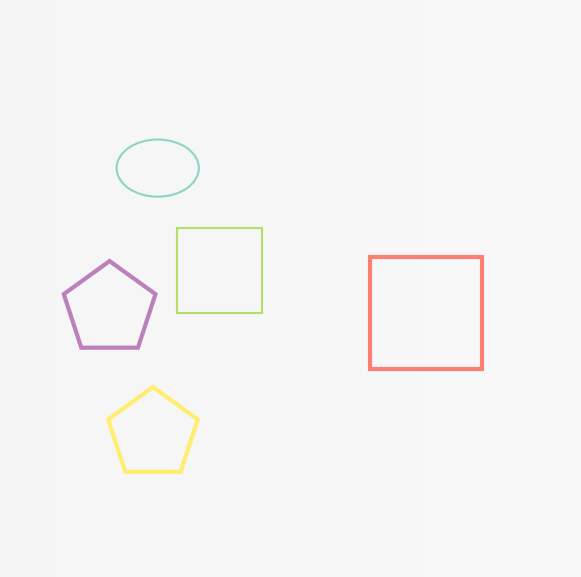[{"shape": "oval", "thickness": 1, "radius": 0.35, "center": [0.271, 0.708]}, {"shape": "square", "thickness": 2, "radius": 0.48, "center": [0.734, 0.457]}, {"shape": "square", "thickness": 1, "radius": 0.37, "center": [0.378, 0.531]}, {"shape": "pentagon", "thickness": 2, "radius": 0.41, "center": [0.189, 0.464]}, {"shape": "pentagon", "thickness": 2, "radius": 0.41, "center": [0.263, 0.248]}]